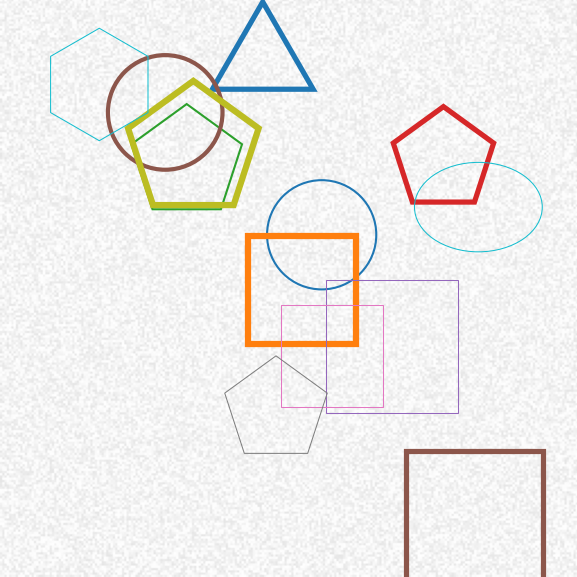[{"shape": "circle", "thickness": 1, "radius": 0.47, "center": [0.557, 0.593]}, {"shape": "triangle", "thickness": 2.5, "radius": 0.5, "center": [0.455, 0.895]}, {"shape": "square", "thickness": 3, "radius": 0.47, "center": [0.523, 0.498]}, {"shape": "pentagon", "thickness": 1, "radius": 0.5, "center": [0.323, 0.718]}, {"shape": "pentagon", "thickness": 2.5, "radius": 0.46, "center": [0.768, 0.723]}, {"shape": "square", "thickness": 0.5, "radius": 0.57, "center": [0.679, 0.399]}, {"shape": "square", "thickness": 2.5, "radius": 0.59, "center": [0.822, 0.1]}, {"shape": "circle", "thickness": 2, "radius": 0.5, "center": [0.286, 0.804]}, {"shape": "square", "thickness": 0.5, "radius": 0.44, "center": [0.575, 0.383]}, {"shape": "pentagon", "thickness": 0.5, "radius": 0.47, "center": [0.478, 0.29]}, {"shape": "pentagon", "thickness": 3, "radius": 0.59, "center": [0.335, 0.74]}, {"shape": "hexagon", "thickness": 0.5, "radius": 0.49, "center": [0.172, 0.853]}, {"shape": "oval", "thickness": 0.5, "radius": 0.55, "center": [0.828, 0.641]}]